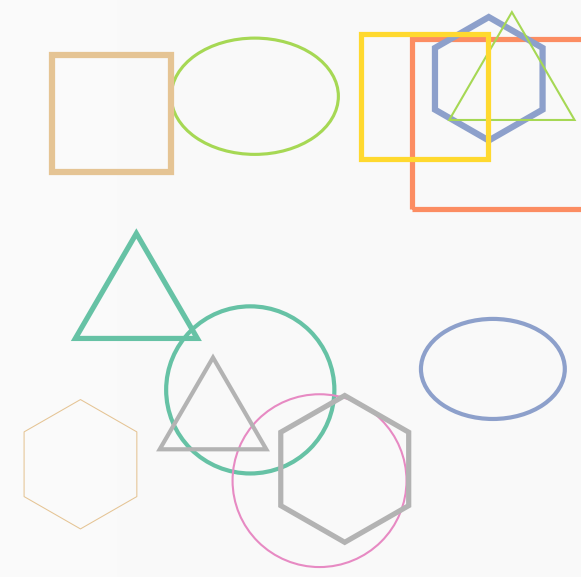[{"shape": "triangle", "thickness": 2.5, "radius": 0.61, "center": [0.235, 0.474]}, {"shape": "circle", "thickness": 2, "radius": 0.72, "center": [0.431, 0.324]}, {"shape": "square", "thickness": 2.5, "radius": 0.74, "center": [0.856, 0.784]}, {"shape": "hexagon", "thickness": 3, "radius": 0.53, "center": [0.841, 0.863]}, {"shape": "oval", "thickness": 2, "radius": 0.62, "center": [0.848, 0.36]}, {"shape": "circle", "thickness": 1, "radius": 0.75, "center": [0.55, 0.167]}, {"shape": "triangle", "thickness": 1, "radius": 0.62, "center": [0.881, 0.854]}, {"shape": "oval", "thickness": 1.5, "radius": 0.72, "center": [0.438, 0.832]}, {"shape": "square", "thickness": 2.5, "radius": 0.54, "center": [0.73, 0.832]}, {"shape": "square", "thickness": 3, "radius": 0.51, "center": [0.192, 0.803]}, {"shape": "hexagon", "thickness": 0.5, "radius": 0.56, "center": [0.138, 0.195]}, {"shape": "triangle", "thickness": 2, "radius": 0.53, "center": [0.366, 0.274]}, {"shape": "hexagon", "thickness": 2.5, "radius": 0.64, "center": [0.593, 0.187]}]